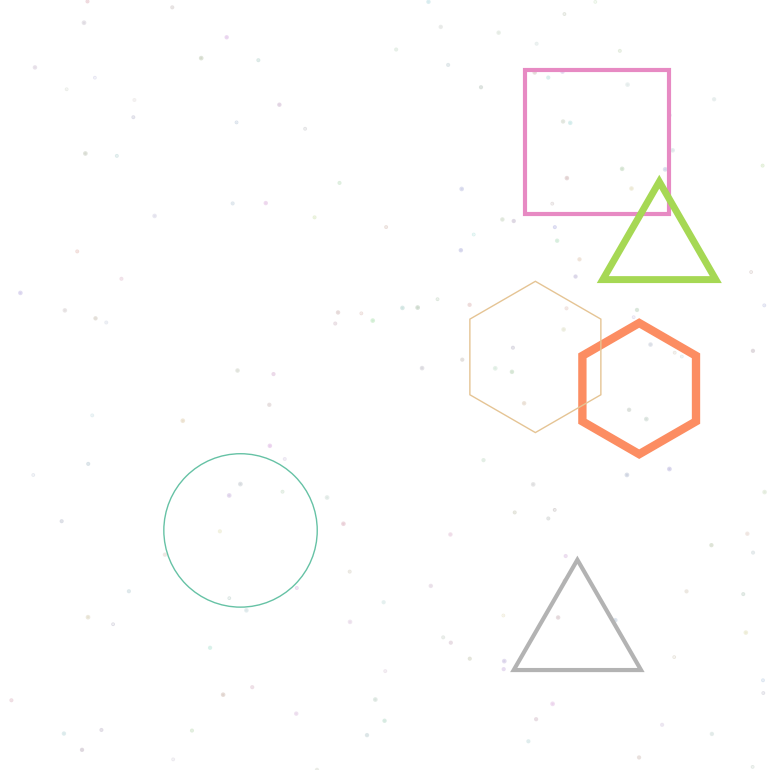[{"shape": "circle", "thickness": 0.5, "radius": 0.5, "center": [0.312, 0.311]}, {"shape": "hexagon", "thickness": 3, "radius": 0.43, "center": [0.83, 0.495]}, {"shape": "square", "thickness": 1.5, "radius": 0.47, "center": [0.776, 0.816]}, {"shape": "triangle", "thickness": 2.5, "radius": 0.42, "center": [0.856, 0.679]}, {"shape": "hexagon", "thickness": 0.5, "radius": 0.49, "center": [0.695, 0.536]}, {"shape": "triangle", "thickness": 1.5, "radius": 0.48, "center": [0.75, 0.178]}]